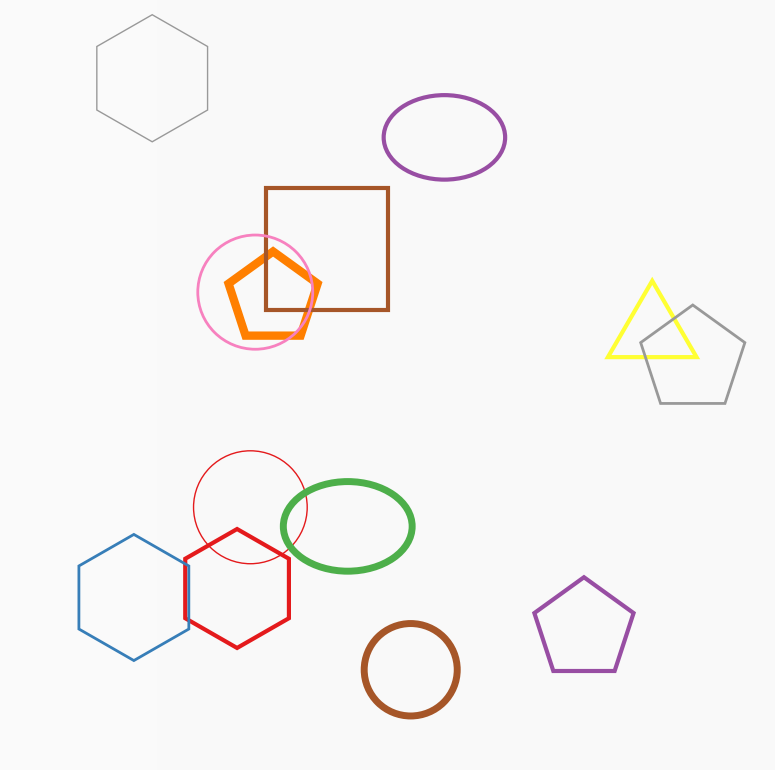[{"shape": "circle", "thickness": 0.5, "radius": 0.37, "center": [0.323, 0.341]}, {"shape": "hexagon", "thickness": 1.5, "radius": 0.39, "center": [0.306, 0.236]}, {"shape": "hexagon", "thickness": 1, "radius": 0.41, "center": [0.173, 0.224]}, {"shape": "oval", "thickness": 2.5, "radius": 0.42, "center": [0.449, 0.316]}, {"shape": "oval", "thickness": 1.5, "radius": 0.39, "center": [0.573, 0.822]}, {"shape": "pentagon", "thickness": 1.5, "radius": 0.34, "center": [0.754, 0.183]}, {"shape": "pentagon", "thickness": 3, "radius": 0.3, "center": [0.352, 0.613]}, {"shape": "triangle", "thickness": 1.5, "radius": 0.33, "center": [0.842, 0.569]}, {"shape": "circle", "thickness": 2.5, "radius": 0.3, "center": [0.53, 0.13]}, {"shape": "square", "thickness": 1.5, "radius": 0.39, "center": [0.422, 0.677]}, {"shape": "circle", "thickness": 1, "radius": 0.37, "center": [0.329, 0.621]}, {"shape": "pentagon", "thickness": 1, "radius": 0.35, "center": [0.894, 0.533]}, {"shape": "hexagon", "thickness": 0.5, "radius": 0.41, "center": [0.196, 0.898]}]